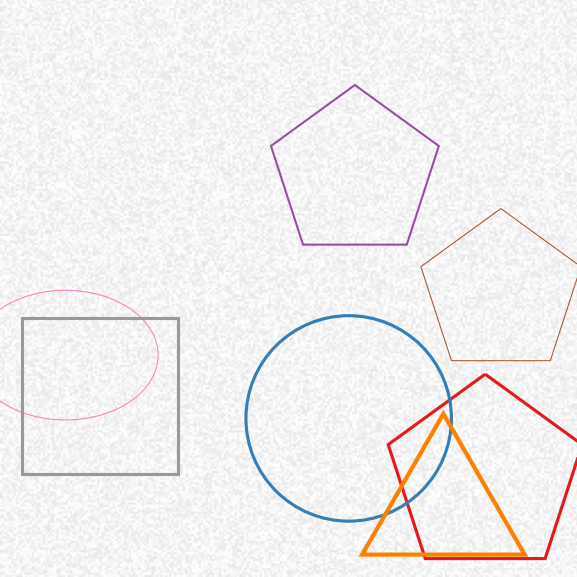[{"shape": "pentagon", "thickness": 1.5, "radius": 0.88, "center": [0.84, 0.175]}, {"shape": "circle", "thickness": 1.5, "radius": 0.89, "center": [0.604, 0.275]}, {"shape": "pentagon", "thickness": 1, "radius": 0.76, "center": [0.615, 0.699]}, {"shape": "triangle", "thickness": 2, "radius": 0.81, "center": [0.768, 0.12]}, {"shape": "pentagon", "thickness": 0.5, "radius": 0.73, "center": [0.867, 0.492]}, {"shape": "oval", "thickness": 0.5, "radius": 0.8, "center": [0.113, 0.384]}, {"shape": "square", "thickness": 1.5, "radius": 0.68, "center": [0.174, 0.313]}]